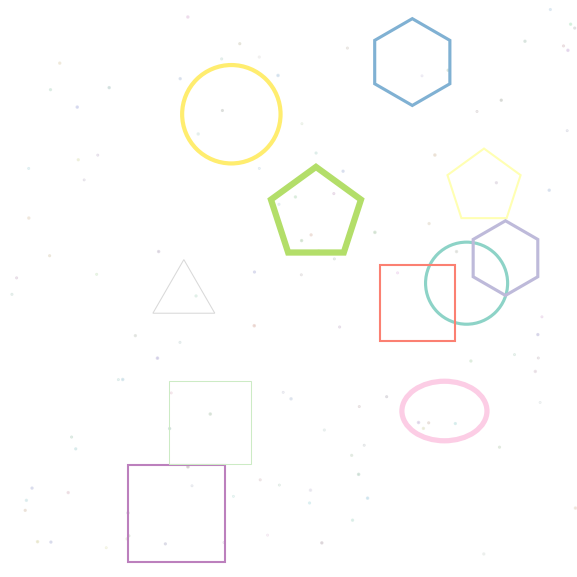[{"shape": "circle", "thickness": 1.5, "radius": 0.36, "center": [0.808, 0.509]}, {"shape": "pentagon", "thickness": 1, "radius": 0.33, "center": [0.838, 0.675]}, {"shape": "hexagon", "thickness": 1.5, "radius": 0.32, "center": [0.875, 0.552]}, {"shape": "square", "thickness": 1, "radius": 0.33, "center": [0.723, 0.474]}, {"shape": "hexagon", "thickness": 1.5, "radius": 0.38, "center": [0.714, 0.892]}, {"shape": "pentagon", "thickness": 3, "radius": 0.41, "center": [0.547, 0.628]}, {"shape": "oval", "thickness": 2.5, "radius": 0.37, "center": [0.77, 0.287]}, {"shape": "triangle", "thickness": 0.5, "radius": 0.31, "center": [0.318, 0.488]}, {"shape": "square", "thickness": 1, "radius": 0.42, "center": [0.306, 0.109]}, {"shape": "square", "thickness": 0.5, "radius": 0.36, "center": [0.364, 0.267]}, {"shape": "circle", "thickness": 2, "radius": 0.43, "center": [0.401, 0.801]}]